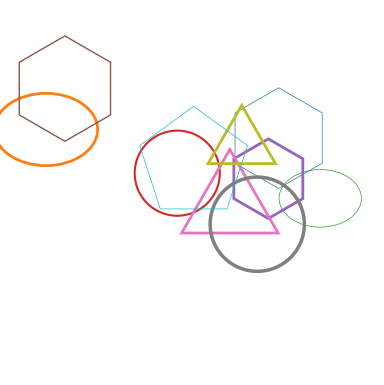[{"shape": "hexagon", "thickness": 0.5, "radius": 0.65, "center": [0.724, 0.641]}, {"shape": "oval", "thickness": 2, "radius": 0.67, "center": [0.119, 0.664]}, {"shape": "oval", "thickness": 0.5, "radius": 0.53, "center": [0.832, 0.485]}, {"shape": "circle", "thickness": 1.5, "radius": 0.55, "center": [0.46, 0.55]}, {"shape": "hexagon", "thickness": 2, "radius": 0.52, "center": [0.697, 0.536]}, {"shape": "hexagon", "thickness": 1, "radius": 0.68, "center": [0.169, 0.77]}, {"shape": "triangle", "thickness": 2, "radius": 0.72, "center": [0.597, 0.467]}, {"shape": "circle", "thickness": 2.5, "radius": 0.61, "center": [0.668, 0.418]}, {"shape": "triangle", "thickness": 2, "radius": 0.51, "center": [0.628, 0.626]}, {"shape": "pentagon", "thickness": 0.5, "radius": 0.74, "center": [0.503, 0.576]}]